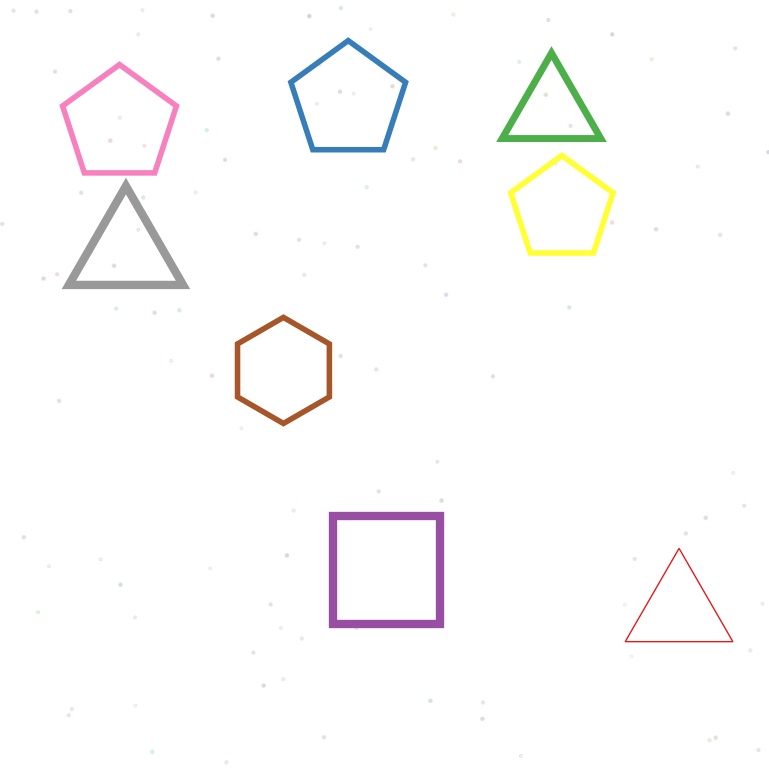[{"shape": "triangle", "thickness": 0.5, "radius": 0.4, "center": [0.882, 0.207]}, {"shape": "pentagon", "thickness": 2, "radius": 0.39, "center": [0.452, 0.869]}, {"shape": "triangle", "thickness": 2.5, "radius": 0.37, "center": [0.716, 0.857]}, {"shape": "square", "thickness": 3, "radius": 0.35, "center": [0.501, 0.26]}, {"shape": "pentagon", "thickness": 2, "radius": 0.35, "center": [0.73, 0.728]}, {"shape": "hexagon", "thickness": 2, "radius": 0.34, "center": [0.368, 0.519]}, {"shape": "pentagon", "thickness": 2, "radius": 0.39, "center": [0.155, 0.838]}, {"shape": "triangle", "thickness": 3, "radius": 0.43, "center": [0.164, 0.673]}]